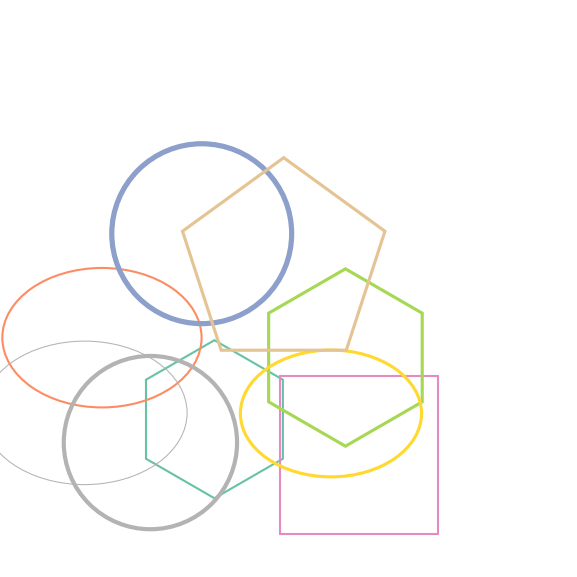[{"shape": "hexagon", "thickness": 1, "radius": 0.68, "center": [0.371, 0.273]}, {"shape": "oval", "thickness": 1, "radius": 0.86, "center": [0.177, 0.414]}, {"shape": "circle", "thickness": 2.5, "radius": 0.78, "center": [0.349, 0.594]}, {"shape": "square", "thickness": 1, "radius": 0.68, "center": [0.621, 0.212]}, {"shape": "hexagon", "thickness": 1.5, "radius": 0.77, "center": [0.598, 0.38]}, {"shape": "oval", "thickness": 1.5, "radius": 0.78, "center": [0.573, 0.283]}, {"shape": "pentagon", "thickness": 1.5, "radius": 0.92, "center": [0.491, 0.542]}, {"shape": "oval", "thickness": 0.5, "radius": 0.89, "center": [0.146, 0.284]}, {"shape": "circle", "thickness": 2, "radius": 0.75, "center": [0.26, 0.233]}]